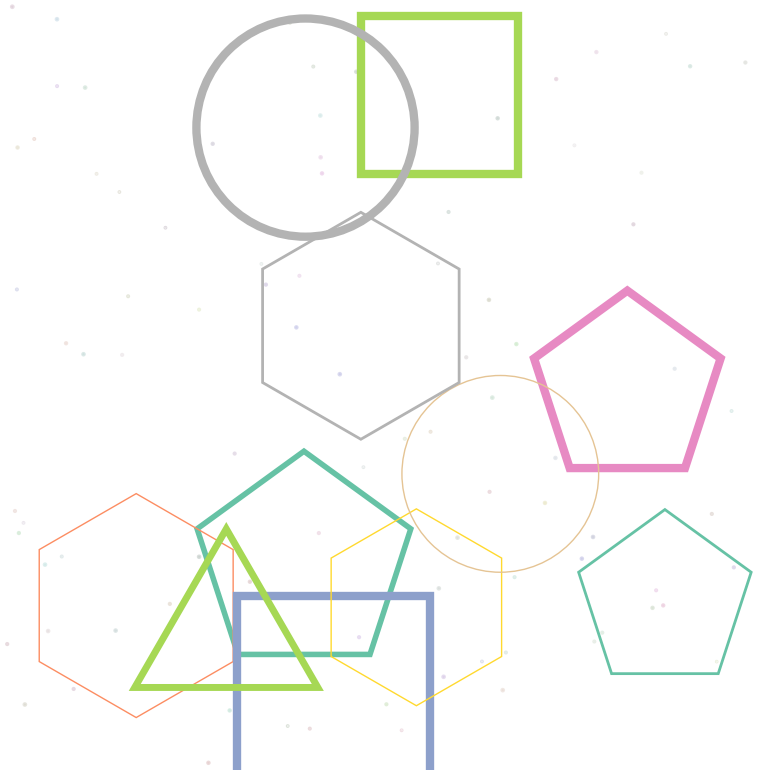[{"shape": "pentagon", "thickness": 1, "radius": 0.59, "center": [0.864, 0.22]}, {"shape": "pentagon", "thickness": 2, "radius": 0.73, "center": [0.395, 0.268]}, {"shape": "hexagon", "thickness": 0.5, "radius": 0.73, "center": [0.177, 0.214]}, {"shape": "square", "thickness": 3, "radius": 0.63, "center": [0.433, 0.1]}, {"shape": "pentagon", "thickness": 3, "radius": 0.64, "center": [0.815, 0.495]}, {"shape": "triangle", "thickness": 2.5, "radius": 0.69, "center": [0.294, 0.176]}, {"shape": "square", "thickness": 3, "radius": 0.51, "center": [0.571, 0.877]}, {"shape": "hexagon", "thickness": 0.5, "radius": 0.64, "center": [0.541, 0.211]}, {"shape": "circle", "thickness": 0.5, "radius": 0.64, "center": [0.65, 0.385]}, {"shape": "hexagon", "thickness": 1, "radius": 0.74, "center": [0.469, 0.577]}, {"shape": "circle", "thickness": 3, "radius": 0.71, "center": [0.397, 0.834]}]